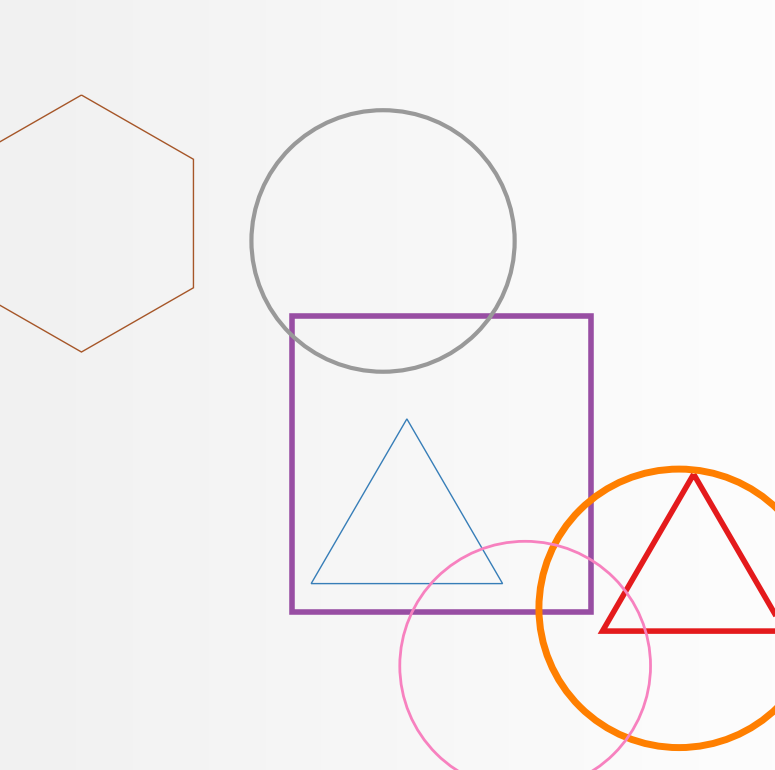[{"shape": "triangle", "thickness": 2, "radius": 0.68, "center": [0.895, 0.248]}, {"shape": "triangle", "thickness": 0.5, "radius": 0.71, "center": [0.525, 0.313]}, {"shape": "square", "thickness": 2, "radius": 0.96, "center": [0.57, 0.397]}, {"shape": "circle", "thickness": 2.5, "radius": 0.9, "center": [0.876, 0.21]}, {"shape": "hexagon", "thickness": 0.5, "radius": 0.83, "center": [0.105, 0.71]}, {"shape": "circle", "thickness": 1, "radius": 0.81, "center": [0.678, 0.135]}, {"shape": "circle", "thickness": 1.5, "radius": 0.85, "center": [0.494, 0.687]}]